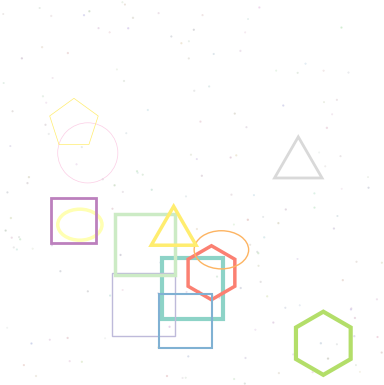[{"shape": "square", "thickness": 3, "radius": 0.4, "center": [0.499, 0.251]}, {"shape": "oval", "thickness": 2.5, "radius": 0.29, "center": [0.207, 0.416]}, {"shape": "square", "thickness": 1, "radius": 0.41, "center": [0.372, 0.208]}, {"shape": "hexagon", "thickness": 2.5, "radius": 0.35, "center": [0.549, 0.292]}, {"shape": "square", "thickness": 1.5, "radius": 0.35, "center": [0.481, 0.166]}, {"shape": "oval", "thickness": 1, "radius": 0.35, "center": [0.575, 0.351]}, {"shape": "hexagon", "thickness": 3, "radius": 0.41, "center": [0.84, 0.108]}, {"shape": "circle", "thickness": 0.5, "radius": 0.39, "center": [0.228, 0.603]}, {"shape": "triangle", "thickness": 2, "radius": 0.36, "center": [0.775, 0.573]}, {"shape": "square", "thickness": 2, "radius": 0.29, "center": [0.19, 0.428]}, {"shape": "square", "thickness": 2.5, "radius": 0.39, "center": [0.377, 0.364]}, {"shape": "triangle", "thickness": 2.5, "radius": 0.34, "center": [0.451, 0.397]}, {"shape": "pentagon", "thickness": 0.5, "radius": 0.33, "center": [0.192, 0.678]}]